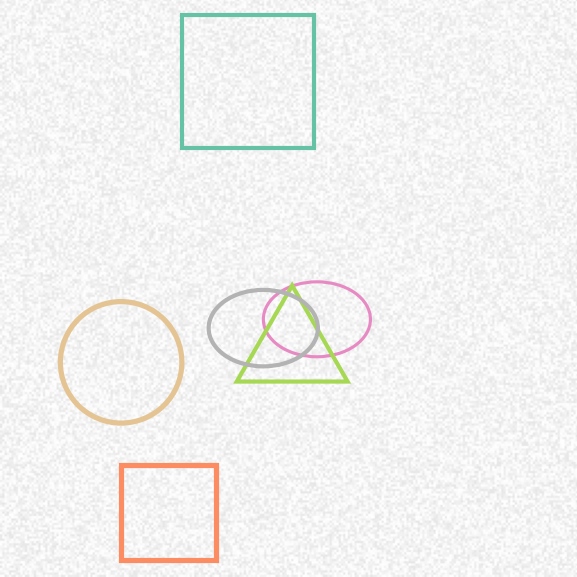[{"shape": "square", "thickness": 2, "radius": 0.57, "center": [0.43, 0.858]}, {"shape": "square", "thickness": 2.5, "radius": 0.41, "center": [0.291, 0.112]}, {"shape": "oval", "thickness": 1.5, "radius": 0.46, "center": [0.549, 0.446]}, {"shape": "triangle", "thickness": 2, "radius": 0.55, "center": [0.506, 0.394]}, {"shape": "circle", "thickness": 2.5, "radius": 0.53, "center": [0.21, 0.372]}, {"shape": "oval", "thickness": 2, "radius": 0.47, "center": [0.456, 0.431]}]